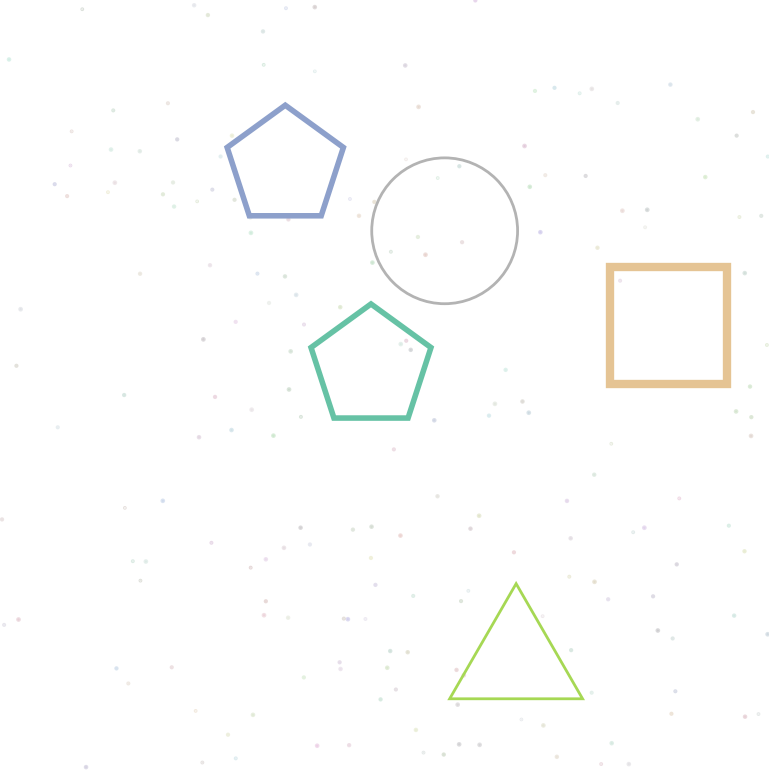[{"shape": "pentagon", "thickness": 2, "radius": 0.41, "center": [0.482, 0.523]}, {"shape": "pentagon", "thickness": 2, "radius": 0.4, "center": [0.37, 0.784]}, {"shape": "triangle", "thickness": 1, "radius": 0.5, "center": [0.67, 0.142]}, {"shape": "square", "thickness": 3, "radius": 0.38, "center": [0.868, 0.577]}, {"shape": "circle", "thickness": 1, "radius": 0.47, "center": [0.577, 0.7]}]